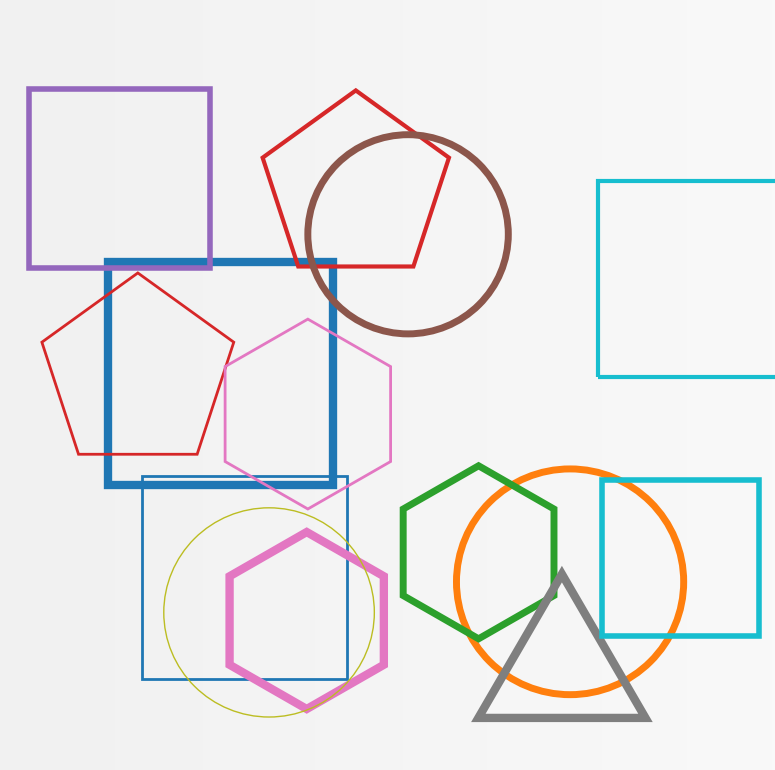[{"shape": "square", "thickness": 1, "radius": 0.66, "center": [0.315, 0.25]}, {"shape": "square", "thickness": 3, "radius": 0.72, "center": [0.284, 0.515]}, {"shape": "circle", "thickness": 2.5, "radius": 0.73, "center": [0.736, 0.244]}, {"shape": "hexagon", "thickness": 2.5, "radius": 0.56, "center": [0.618, 0.283]}, {"shape": "pentagon", "thickness": 1.5, "radius": 0.63, "center": [0.459, 0.756]}, {"shape": "pentagon", "thickness": 1, "radius": 0.65, "center": [0.178, 0.515]}, {"shape": "square", "thickness": 2, "radius": 0.58, "center": [0.154, 0.768]}, {"shape": "circle", "thickness": 2.5, "radius": 0.65, "center": [0.527, 0.696]}, {"shape": "hexagon", "thickness": 1, "radius": 0.62, "center": [0.397, 0.462]}, {"shape": "hexagon", "thickness": 3, "radius": 0.57, "center": [0.396, 0.194]}, {"shape": "triangle", "thickness": 3, "radius": 0.62, "center": [0.725, 0.13]}, {"shape": "circle", "thickness": 0.5, "radius": 0.68, "center": [0.347, 0.205]}, {"shape": "square", "thickness": 2, "radius": 0.5, "center": [0.878, 0.276]}, {"shape": "square", "thickness": 1.5, "radius": 0.64, "center": [0.898, 0.637]}]